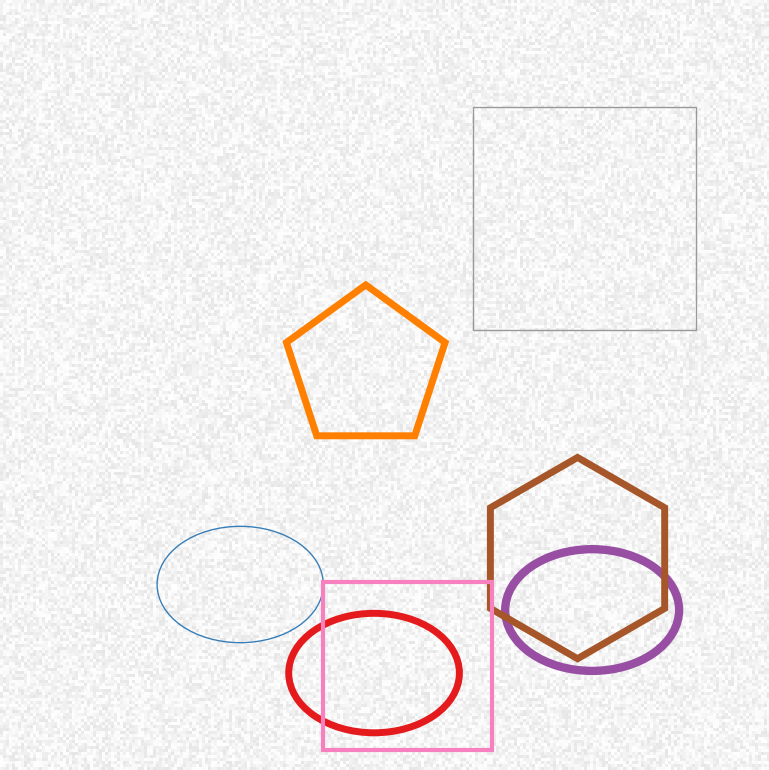[{"shape": "oval", "thickness": 2.5, "radius": 0.55, "center": [0.486, 0.126]}, {"shape": "oval", "thickness": 0.5, "radius": 0.54, "center": [0.312, 0.241]}, {"shape": "oval", "thickness": 3, "radius": 0.56, "center": [0.769, 0.208]}, {"shape": "pentagon", "thickness": 2.5, "radius": 0.54, "center": [0.475, 0.522]}, {"shape": "hexagon", "thickness": 2.5, "radius": 0.65, "center": [0.75, 0.275]}, {"shape": "square", "thickness": 1.5, "radius": 0.55, "center": [0.53, 0.135]}, {"shape": "square", "thickness": 0.5, "radius": 0.72, "center": [0.759, 0.716]}]